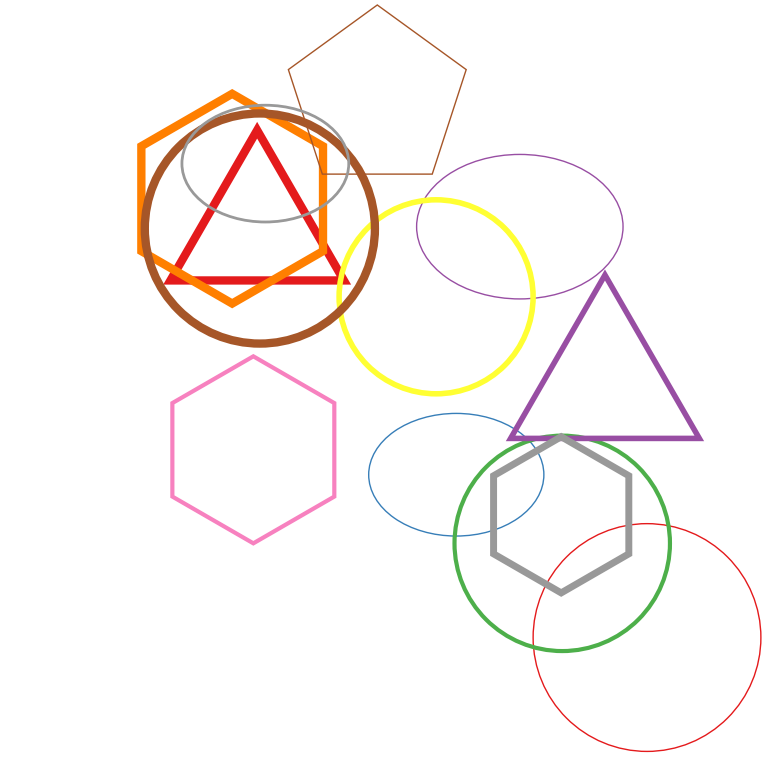[{"shape": "triangle", "thickness": 3, "radius": 0.65, "center": [0.334, 0.701]}, {"shape": "circle", "thickness": 0.5, "radius": 0.74, "center": [0.84, 0.172]}, {"shape": "oval", "thickness": 0.5, "radius": 0.57, "center": [0.593, 0.383]}, {"shape": "circle", "thickness": 1.5, "radius": 0.7, "center": [0.73, 0.294]}, {"shape": "oval", "thickness": 0.5, "radius": 0.67, "center": [0.675, 0.706]}, {"shape": "triangle", "thickness": 2, "radius": 0.71, "center": [0.786, 0.501]}, {"shape": "hexagon", "thickness": 3, "radius": 0.68, "center": [0.302, 0.742]}, {"shape": "circle", "thickness": 2, "radius": 0.63, "center": [0.566, 0.615]}, {"shape": "circle", "thickness": 3, "radius": 0.75, "center": [0.337, 0.703]}, {"shape": "pentagon", "thickness": 0.5, "radius": 0.61, "center": [0.49, 0.872]}, {"shape": "hexagon", "thickness": 1.5, "radius": 0.61, "center": [0.329, 0.416]}, {"shape": "oval", "thickness": 1, "radius": 0.54, "center": [0.345, 0.788]}, {"shape": "hexagon", "thickness": 2.5, "radius": 0.51, "center": [0.729, 0.331]}]